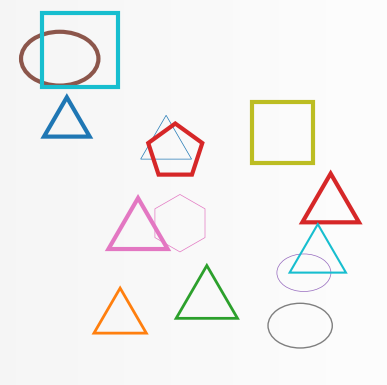[{"shape": "triangle", "thickness": 3, "radius": 0.34, "center": [0.172, 0.679]}, {"shape": "triangle", "thickness": 0.5, "radius": 0.38, "center": [0.429, 0.625]}, {"shape": "triangle", "thickness": 2, "radius": 0.39, "center": [0.31, 0.174]}, {"shape": "triangle", "thickness": 2, "radius": 0.46, "center": [0.534, 0.219]}, {"shape": "triangle", "thickness": 3, "radius": 0.42, "center": [0.853, 0.465]}, {"shape": "pentagon", "thickness": 3, "radius": 0.37, "center": [0.452, 0.606]}, {"shape": "oval", "thickness": 0.5, "radius": 0.35, "center": [0.784, 0.292]}, {"shape": "oval", "thickness": 3, "radius": 0.5, "center": [0.154, 0.848]}, {"shape": "hexagon", "thickness": 0.5, "radius": 0.37, "center": [0.464, 0.42]}, {"shape": "triangle", "thickness": 3, "radius": 0.44, "center": [0.356, 0.397]}, {"shape": "oval", "thickness": 1, "radius": 0.41, "center": [0.775, 0.154]}, {"shape": "square", "thickness": 3, "radius": 0.39, "center": [0.729, 0.656]}, {"shape": "square", "thickness": 3, "radius": 0.48, "center": [0.206, 0.87]}, {"shape": "triangle", "thickness": 1.5, "radius": 0.42, "center": [0.82, 0.334]}]